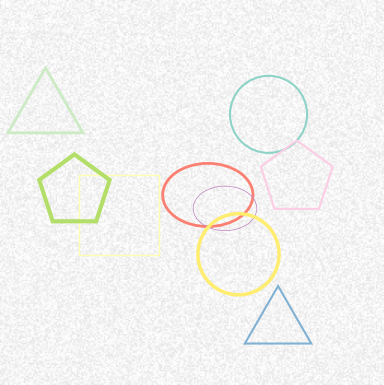[{"shape": "circle", "thickness": 1.5, "radius": 0.5, "center": [0.698, 0.703]}, {"shape": "square", "thickness": 1, "radius": 0.52, "center": [0.308, 0.442]}, {"shape": "oval", "thickness": 2, "radius": 0.59, "center": [0.54, 0.494]}, {"shape": "triangle", "thickness": 1.5, "radius": 0.5, "center": [0.722, 0.158]}, {"shape": "pentagon", "thickness": 3, "radius": 0.48, "center": [0.193, 0.503]}, {"shape": "pentagon", "thickness": 1.5, "radius": 0.49, "center": [0.771, 0.537]}, {"shape": "oval", "thickness": 0.5, "radius": 0.41, "center": [0.584, 0.459]}, {"shape": "triangle", "thickness": 2, "radius": 0.56, "center": [0.118, 0.711]}, {"shape": "circle", "thickness": 2.5, "radius": 0.53, "center": [0.619, 0.34]}]